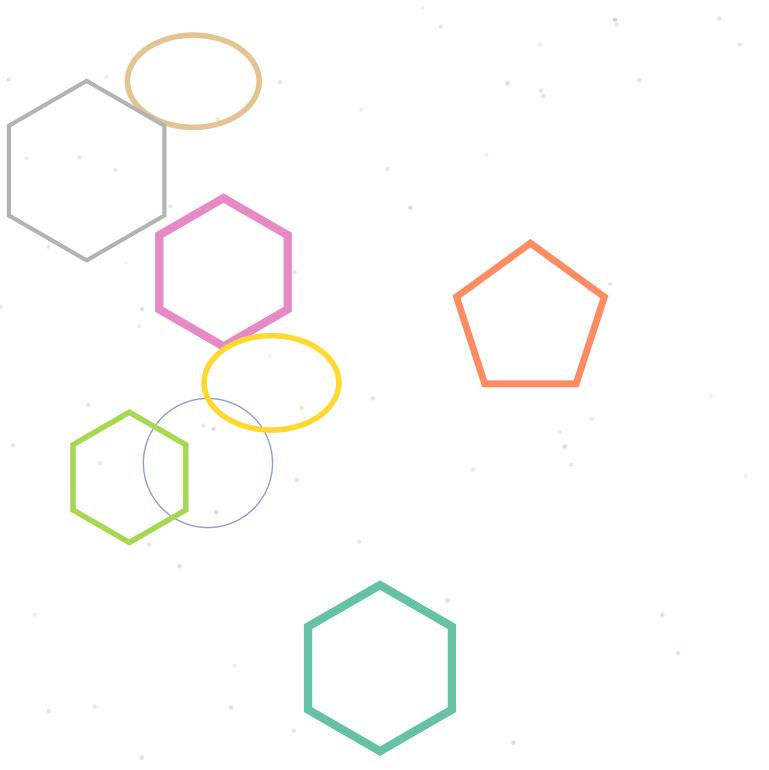[{"shape": "hexagon", "thickness": 3, "radius": 0.54, "center": [0.493, 0.132]}, {"shape": "pentagon", "thickness": 2.5, "radius": 0.5, "center": [0.689, 0.583]}, {"shape": "circle", "thickness": 0.5, "radius": 0.42, "center": [0.27, 0.399]}, {"shape": "hexagon", "thickness": 3, "radius": 0.48, "center": [0.29, 0.646]}, {"shape": "hexagon", "thickness": 2, "radius": 0.42, "center": [0.168, 0.38]}, {"shape": "oval", "thickness": 2, "radius": 0.44, "center": [0.353, 0.503]}, {"shape": "oval", "thickness": 2, "radius": 0.43, "center": [0.251, 0.894]}, {"shape": "hexagon", "thickness": 1.5, "radius": 0.58, "center": [0.113, 0.778]}]